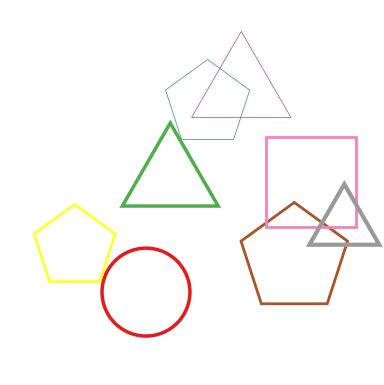[{"shape": "circle", "thickness": 2.5, "radius": 0.57, "center": [0.379, 0.241]}, {"shape": "pentagon", "thickness": 0.5, "radius": 0.57, "center": [0.539, 0.731]}, {"shape": "triangle", "thickness": 2.5, "radius": 0.72, "center": [0.442, 0.537]}, {"shape": "triangle", "thickness": 0.5, "radius": 0.75, "center": [0.627, 0.769]}, {"shape": "pentagon", "thickness": 2, "radius": 0.55, "center": [0.194, 0.358]}, {"shape": "pentagon", "thickness": 2, "radius": 0.73, "center": [0.764, 0.329]}, {"shape": "square", "thickness": 2, "radius": 0.58, "center": [0.808, 0.528]}, {"shape": "triangle", "thickness": 3, "radius": 0.52, "center": [0.894, 0.417]}]